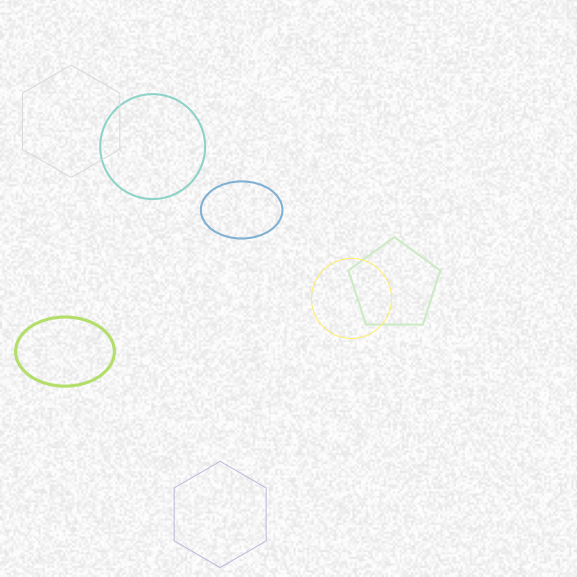[{"shape": "circle", "thickness": 1, "radius": 0.45, "center": [0.264, 0.745]}, {"shape": "hexagon", "thickness": 0.5, "radius": 0.46, "center": [0.381, 0.108]}, {"shape": "oval", "thickness": 1, "radius": 0.35, "center": [0.418, 0.636]}, {"shape": "oval", "thickness": 1.5, "radius": 0.43, "center": [0.113, 0.39]}, {"shape": "hexagon", "thickness": 0.5, "radius": 0.49, "center": [0.123, 0.789]}, {"shape": "pentagon", "thickness": 1, "radius": 0.42, "center": [0.683, 0.505]}, {"shape": "circle", "thickness": 0.5, "radius": 0.35, "center": [0.609, 0.482]}]